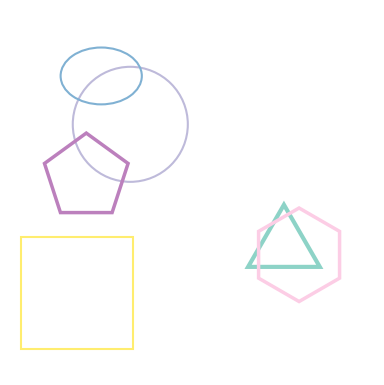[{"shape": "triangle", "thickness": 3, "radius": 0.54, "center": [0.738, 0.361]}, {"shape": "circle", "thickness": 1.5, "radius": 0.75, "center": [0.338, 0.677]}, {"shape": "oval", "thickness": 1.5, "radius": 0.53, "center": [0.263, 0.803]}, {"shape": "hexagon", "thickness": 2.5, "radius": 0.61, "center": [0.777, 0.338]}, {"shape": "pentagon", "thickness": 2.5, "radius": 0.57, "center": [0.224, 0.54]}, {"shape": "square", "thickness": 1.5, "radius": 0.73, "center": [0.201, 0.238]}]